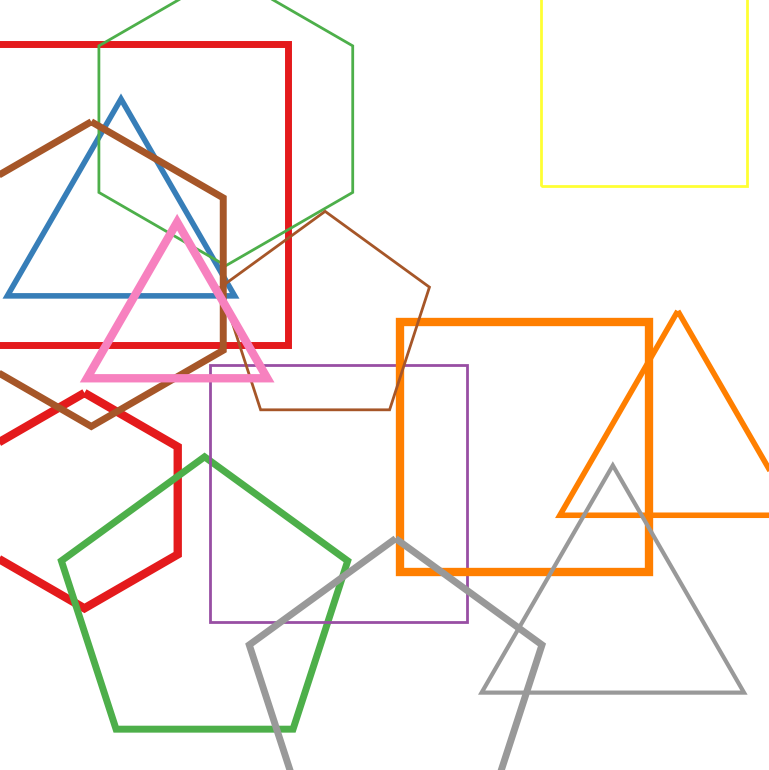[{"shape": "square", "thickness": 2.5, "radius": 0.98, "center": [0.178, 0.747]}, {"shape": "hexagon", "thickness": 3, "radius": 0.7, "center": [0.11, 0.35]}, {"shape": "triangle", "thickness": 2, "radius": 0.85, "center": [0.157, 0.701]}, {"shape": "hexagon", "thickness": 1, "radius": 0.95, "center": [0.293, 0.845]}, {"shape": "pentagon", "thickness": 2.5, "radius": 0.98, "center": [0.266, 0.211]}, {"shape": "square", "thickness": 1, "radius": 0.83, "center": [0.439, 0.359]}, {"shape": "square", "thickness": 3, "radius": 0.81, "center": [0.681, 0.42]}, {"shape": "triangle", "thickness": 2, "radius": 0.88, "center": [0.88, 0.419]}, {"shape": "square", "thickness": 1, "radius": 0.67, "center": [0.836, 0.893]}, {"shape": "pentagon", "thickness": 1, "radius": 0.71, "center": [0.422, 0.583]}, {"shape": "hexagon", "thickness": 2.5, "radius": 0.99, "center": [0.119, 0.644]}, {"shape": "triangle", "thickness": 3, "radius": 0.68, "center": [0.23, 0.576]}, {"shape": "triangle", "thickness": 1.5, "radius": 0.98, "center": [0.796, 0.199]}, {"shape": "pentagon", "thickness": 2.5, "radius": 1.0, "center": [0.514, 0.101]}]